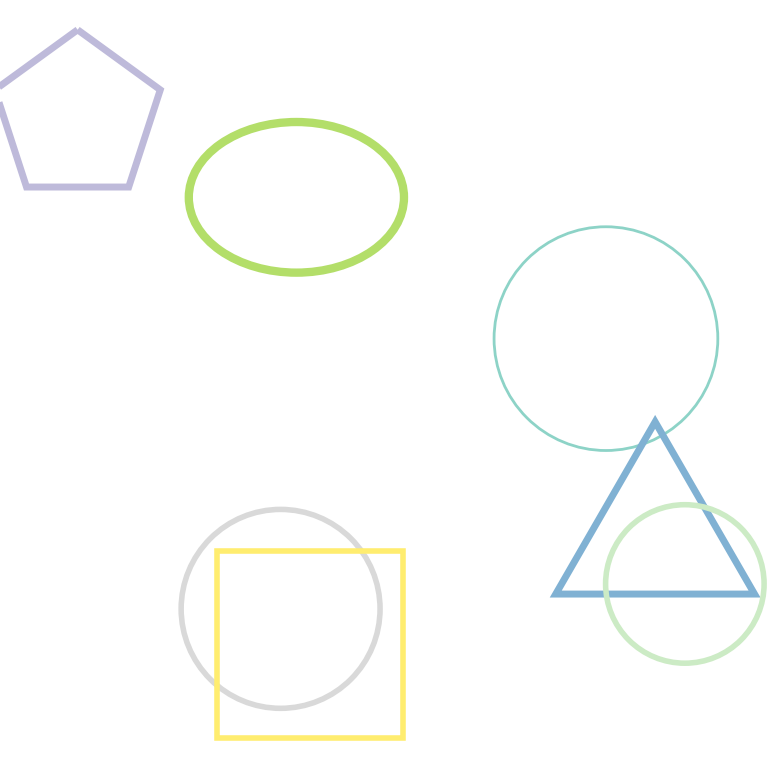[{"shape": "circle", "thickness": 1, "radius": 0.73, "center": [0.787, 0.56]}, {"shape": "pentagon", "thickness": 2.5, "radius": 0.56, "center": [0.101, 0.848]}, {"shape": "triangle", "thickness": 2.5, "radius": 0.75, "center": [0.851, 0.303]}, {"shape": "oval", "thickness": 3, "radius": 0.7, "center": [0.385, 0.744]}, {"shape": "circle", "thickness": 2, "radius": 0.65, "center": [0.364, 0.209]}, {"shape": "circle", "thickness": 2, "radius": 0.51, "center": [0.889, 0.242]}, {"shape": "square", "thickness": 2, "radius": 0.6, "center": [0.402, 0.163]}]